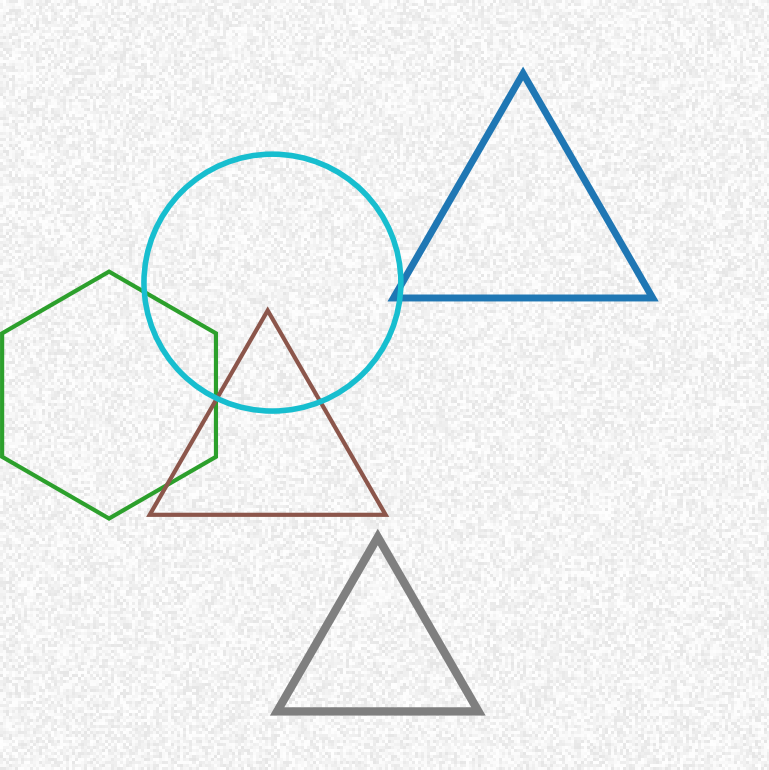[{"shape": "triangle", "thickness": 2.5, "radius": 0.97, "center": [0.679, 0.71]}, {"shape": "hexagon", "thickness": 1.5, "radius": 0.8, "center": [0.142, 0.487]}, {"shape": "triangle", "thickness": 1.5, "radius": 0.88, "center": [0.348, 0.42]}, {"shape": "triangle", "thickness": 3, "radius": 0.75, "center": [0.491, 0.152]}, {"shape": "circle", "thickness": 2, "radius": 0.83, "center": [0.354, 0.633]}]